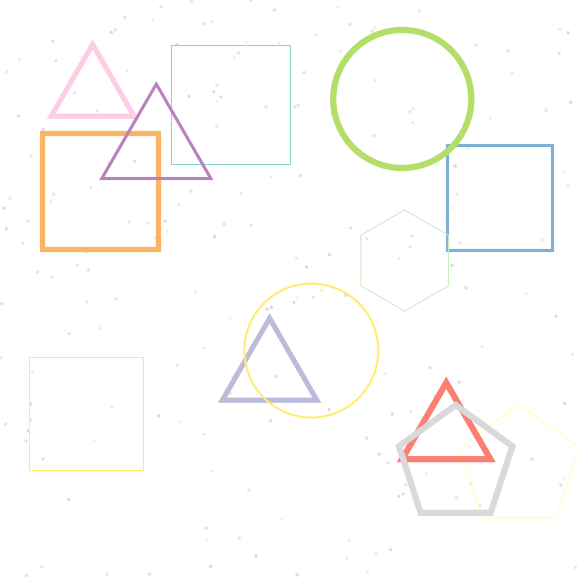[{"shape": "square", "thickness": 0.5, "radius": 0.52, "center": [0.399, 0.818]}, {"shape": "pentagon", "thickness": 0.5, "radius": 0.54, "center": [0.9, 0.19]}, {"shape": "triangle", "thickness": 2.5, "radius": 0.47, "center": [0.467, 0.353]}, {"shape": "triangle", "thickness": 3, "radius": 0.44, "center": [0.773, 0.248]}, {"shape": "square", "thickness": 1.5, "radius": 0.46, "center": [0.865, 0.657]}, {"shape": "square", "thickness": 2.5, "radius": 0.5, "center": [0.173, 0.668]}, {"shape": "circle", "thickness": 3, "radius": 0.6, "center": [0.697, 0.828]}, {"shape": "triangle", "thickness": 2.5, "radius": 0.41, "center": [0.16, 0.839]}, {"shape": "pentagon", "thickness": 3, "radius": 0.52, "center": [0.789, 0.195]}, {"shape": "triangle", "thickness": 1.5, "radius": 0.55, "center": [0.271, 0.745]}, {"shape": "hexagon", "thickness": 0.5, "radius": 0.44, "center": [0.701, 0.548]}, {"shape": "square", "thickness": 0.5, "radius": 0.49, "center": [0.149, 0.283]}, {"shape": "circle", "thickness": 1, "radius": 0.58, "center": [0.539, 0.392]}]